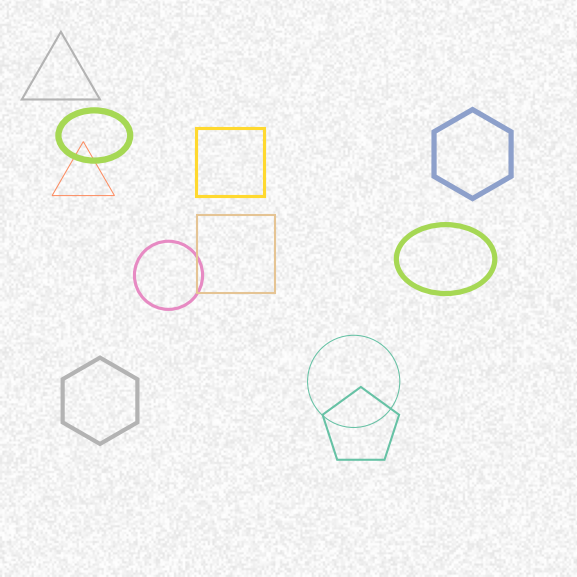[{"shape": "circle", "thickness": 0.5, "radius": 0.4, "center": [0.612, 0.339]}, {"shape": "pentagon", "thickness": 1, "radius": 0.35, "center": [0.625, 0.259]}, {"shape": "triangle", "thickness": 0.5, "radius": 0.31, "center": [0.144, 0.692]}, {"shape": "hexagon", "thickness": 2.5, "radius": 0.39, "center": [0.818, 0.732]}, {"shape": "circle", "thickness": 1.5, "radius": 0.29, "center": [0.292, 0.522]}, {"shape": "oval", "thickness": 3, "radius": 0.31, "center": [0.163, 0.765]}, {"shape": "oval", "thickness": 2.5, "radius": 0.43, "center": [0.772, 0.551]}, {"shape": "square", "thickness": 1.5, "radius": 0.3, "center": [0.398, 0.718]}, {"shape": "square", "thickness": 1, "radius": 0.34, "center": [0.409, 0.56]}, {"shape": "hexagon", "thickness": 2, "radius": 0.37, "center": [0.173, 0.305]}, {"shape": "triangle", "thickness": 1, "radius": 0.39, "center": [0.105, 0.866]}]